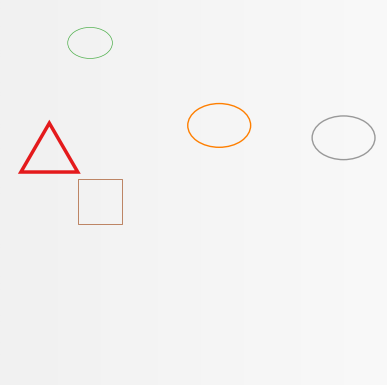[{"shape": "triangle", "thickness": 2.5, "radius": 0.42, "center": [0.127, 0.596]}, {"shape": "oval", "thickness": 0.5, "radius": 0.29, "center": [0.232, 0.888]}, {"shape": "oval", "thickness": 1, "radius": 0.41, "center": [0.566, 0.674]}, {"shape": "square", "thickness": 0.5, "radius": 0.29, "center": [0.258, 0.476]}, {"shape": "oval", "thickness": 1, "radius": 0.41, "center": [0.887, 0.642]}]